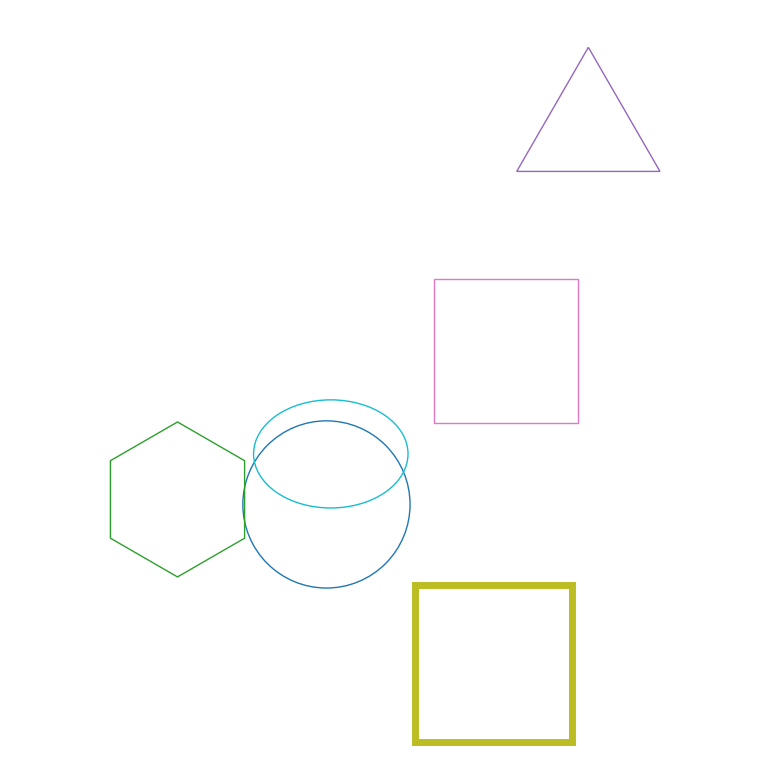[{"shape": "circle", "thickness": 0.5, "radius": 0.54, "center": [0.424, 0.345]}, {"shape": "hexagon", "thickness": 0.5, "radius": 0.5, "center": [0.231, 0.351]}, {"shape": "triangle", "thickness": 0.5, "radius": 0.54, "center": [0.764, 0.831]}, {"shape": "square", "thickness": 0.5, "radius": 0.47, "center": [0.657, 0.544]}, {"shape": "square", "thickness": 2.5, "radius": 0.51, "center": [0.641, 0.138]}, {"shape": "oval", "thickness": 0.5, "radius": 0.5, "center": [0.43, 0.411]}]